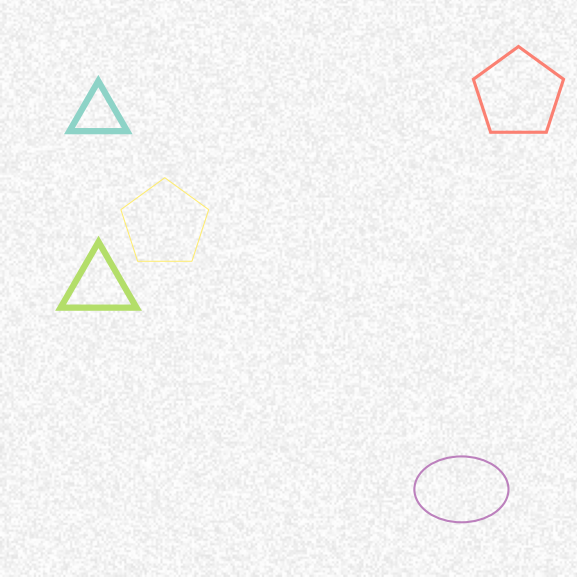[{"shape": "triangle", "thickness": 3, "radius": 0.29, "center": [0.17, 0.801]}, {"shape": "pentagon", "thickness": 1.5, "radius": 0.41, "center": [0.898, 0.837]}, {"shape": "triangle", "thickness": 3, "radius": 0.38, "center": [0.171, 0.504]}, {"shape": "oval", "thickness": 1, "radius": 0.41, "center": [0.799, 0.152]}, {"shape": "pentagon", "thickness": 0.5, "radius": 0.4, "center": [0.285, 0.611]}]